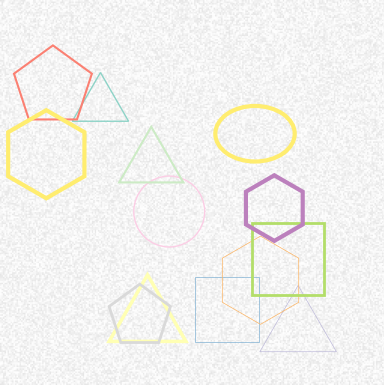[{"shape": "triangle", "thickness": 1, "radius": 0.42, "center": [0.261, 0.727]}, {"shape": "triangle", "thickness": 2.5, "radius": 0.58, "center": [0.383, 0.171]}, {"shape": "triangle", "thickness": 0.5, "radius": 0.57, "center": [0.774, 0.144]}, {"shape": "pentagon", "thickness": 1.5, "radius": 0.53, "center": [0.137, 0.776]}, {"shape": "square", "thickness": 0.5, "radius": 0.42, "center": [0.589, 0.196]}, {"shape": "hexagon", "thickness": 0.5, "radius": 0.57, "center": [0.677, 0.272]}, {"shape": "square", "thickness": 2, "radius": 0.47, "center": [0.748, 0.327]}, {"shape": "circle", "thickness": 1, "radius": 0.46, "center": [0.44, 0.451]}, {"shape": "pentagon", "thickness": 2, "radius": 0.42, "center": [0.363, 0.178]}, {"shape": "hexagon", "thickness": 3, "radius": 0.43, "center": [0.713, 0.459]}, {"shape": "triangle", "thickness": 1.5, "radius": 0.48, "center": [0.393, 0.574]}, {"shape": "hexagon", "thickness": 3, "radius": 0.57, "center": [0.12, 0.599]}, {"shape": "oval", "thickness": 3, "radius": 0.52, "center": [0.662, 0.653]}]